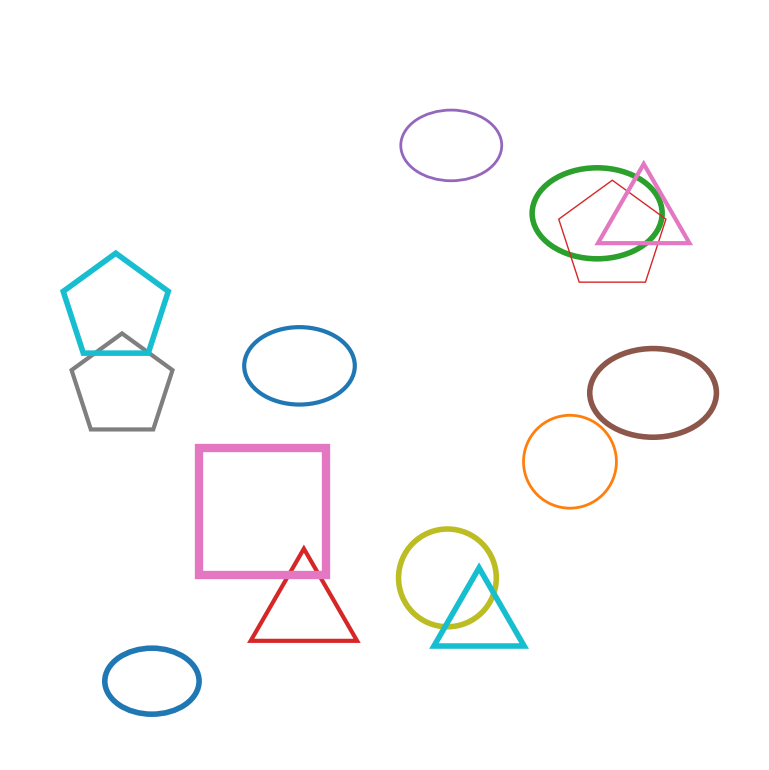[{"shape": "oval", "thickness": 2, "radius": 0.31, "center": [0.197, 0.115]}, {"shape": "oval", "thickness": 1.5, "radius": 0.36, "center": [0.389, 0.525]}, {"shape": "circle", "thickness": 1, "radius": 0.3, "center": [0.74, 0.4]}, {"shape": "oval", "thickness": 2, "radius": 0.42, "center": [0.776, 0.723]}, {"shape": "triangle", "thickness": 1.5, "radius": 0.4, "center": [0.395, 0.208]}, {"shape": "pentagon", "thickness": 0.5, "radius": 0.37, "center": [0.795, 0.693]}, {"shape": "oval", "thickness": 1, "radius": 0.33, "center": [0.586, 0.811]}, {"shape": "oval", "thickness": 2, "radius": 0.41, "center": [0.848, 0.49]}, {"shape": "triangle", "thickness": 1.5, "radius": 0.34, "center": [0.836, 0.718]}, {"shape": "square", "thickness": 3, "radius": 0.41, "center": [0.341, 0.336]}, {"shape": "pentagon", "thickness": 1.5, "radius": 0.34, "center": [0.159, 0.498]}, {"shape": "circle", "thickness": 2, "radius": 0.32, "center": [0.581, 0.249]}, {"shape": "triangle", "thickness": 2, "radius": 0.34, "center": [0.622, 0.195]}, {"shape": "pentagon", "thickness": 2, "radius": 0.36, "center": [0.15, 0.599]}]